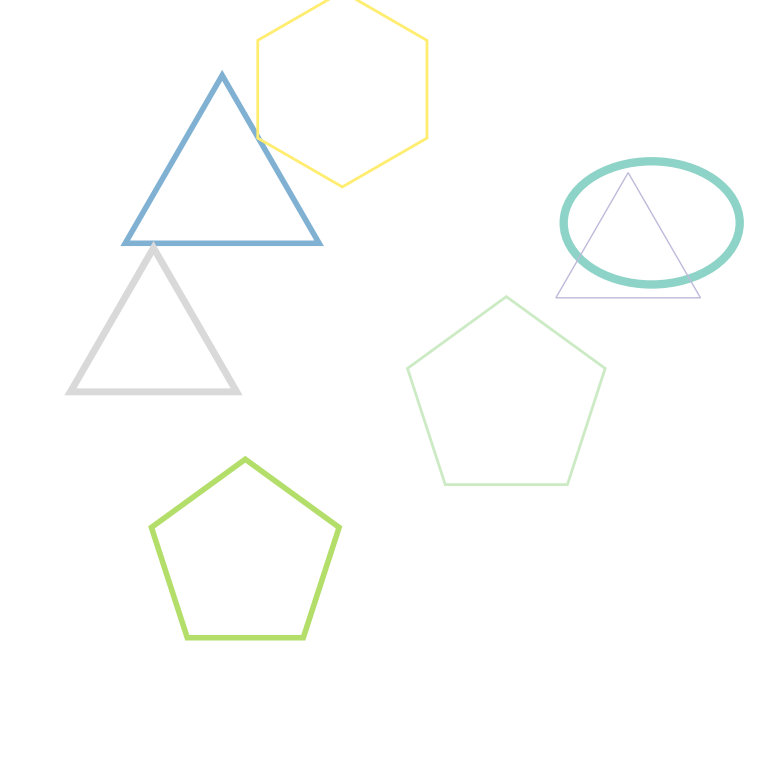[{"shape": "oval", "thickness": 3, "radius": 0.57, "center": [0.846, 0.711]}, {"shape": "triangle", "thickness": 0.5, "radius": 0.54, "center": [0.816, 0.667]}, {"shape": "triangle", "thickness": 2, "radius": 0.73, "center": [0.289, 0.757]}, {"shape": "pentagon", "thickness": 2, "radius": 0.64, "center": [0.319, 0.275]}, {"shape": "triangle", "thickness": 2.5, "radius": 0.62, "center": [0.199, 0.553]}, {"shape": "pentagon", "thickness": 1, "radius": 0.67, "center": [0.658, 0.48]}, {"shape": "hexagon", "thickness": 1, "radius": 0.63, "center": [0.445, 0.884]}]